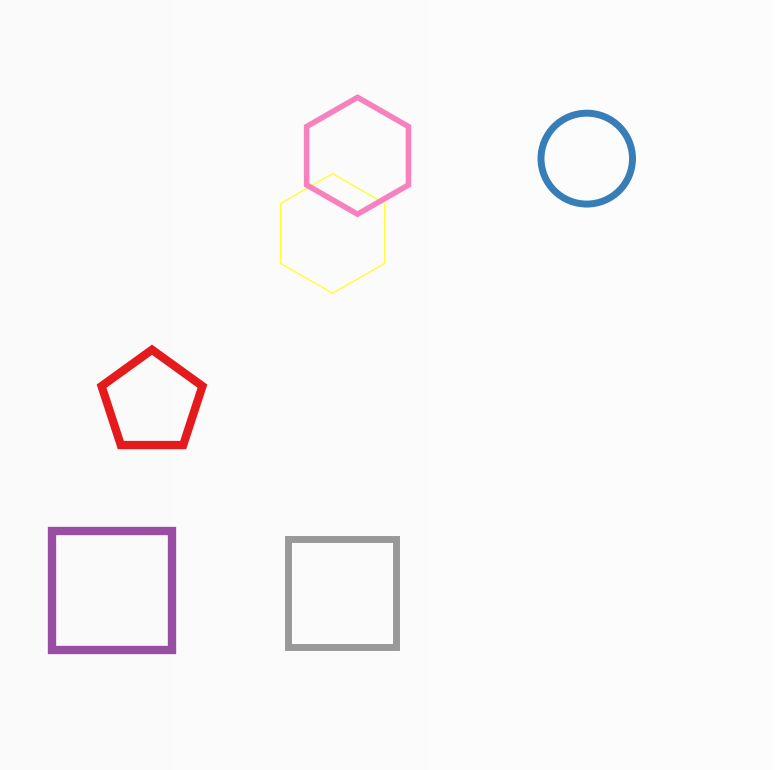[{"shape": "pentagon", "thickness": 3, "radius": 0.34, "center": [0.196, 0.477]}, {"shape": "circle", "thickness": 2.5, "radius": 0.3, "center": [0.757, 0.794]}, {"shape": "square", "thickness": 3, "radius": 0.39, "center": [0.145, 0.233]}, {"shape": "hexagon", "thickness": 0.5, "radius": 0.39, "center": [0.429, 0.697]}, {"shape": "hexagon", "thickness": 2, "radius": 0.38, "center": [0.461, 0.798]}, {"shape": "square", "thickness": 2.5, "radius": 0.35, "center": [0.441, 0.23]}]